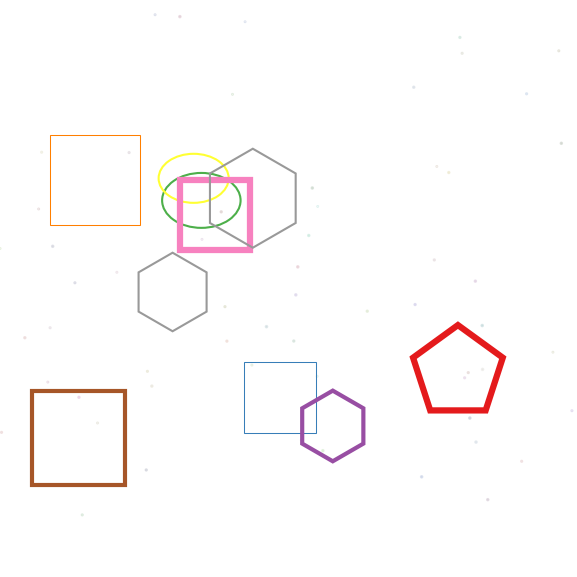[{"shape": "pentagon", "thickness": 3, "radius": 0.41, "center": [0.793, 0.355]}, {"shape": "square", "thickness": 0.5, "radius": 0.31, "center": [0.485, 0.311]}, {"shape": "oval", "thickness": 1, "radius": 0.34, "center": [0.349, 0.652]}, {"shape": "hexagon", "thickness": 2, "radius": 0.31, "center": [0.576, 0.262]}, {"shape": "square", "thickness": 0.5, "radius": 0.39, "center": [0.164, 0.687]}, {"shape": "oval", "thickness": 1, "radius": 0.3, "center": [0.335, 0.69]}, {"shape": "square", "thickness": 2, "radius": 0.4, "center": [0.135, 0.241]}, {"shape": "square", "thickness": 3, "radius": 0.31, "center": [0.372, 0.626]}, {"shape": "hexagon", "thickness": 1, "radius": 0.43, "center": [0.438, 0.656]}, {"shape": "hexagon", "thickness": 1, "radius": 0.34, "center": [0.299, 0.494]}]